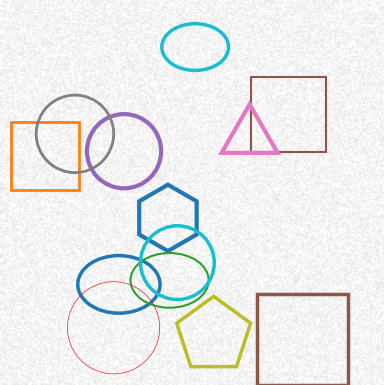[{"shape": "hexagon", "thickness": 3, "radius": 0.43, "center": [0.436, 0.434]}, {"shape": "oval", "thickness": 2.5, "radius": 0.53, "center": [0.309, 0.261]}, {"shape": "square", "thickness": 2, "radius": 0.44, "center": [0.117, 0.595]}, {"shape": "oval", "thickness": 1.5, "radius": 0.51, "center": [0.44, 0.272]}, {"shape": "circle", "thickness": 0.5, "radius": 0.6, "center": [0.295, 0.149]}, {"shape": "circle", "thickness": 3, "radius": 0.48, "center": [0.322, 0.607]}, {"shape": "square", "thickness": 1.5, "radius": 0.49, "center": [0.749, 0.703]}, {"shape": "square", "thickness": 2.5, "radius": 0.59, "center": [0.785, 0.118]}, {"shape": "triangle", "thickness": 3, "radius": 0.42, "center": [0.648, 0.645]}, {"shape": "circle", "thickness": 2, "radius": 0.5, "center": [0.195, 0.652]}, {"shape": "pentagon", "thickness": 2.5, "radius": 0.5, "center": [0.555, 0.129]}, {"shape": "oval", "thickness": 2.5, "radius": 0.43, "center": [0.507, 0.878]}, {"shape": "circle", "thickness": 2.5, "radius": 0.48, "center": [0.461, 0.318]}]